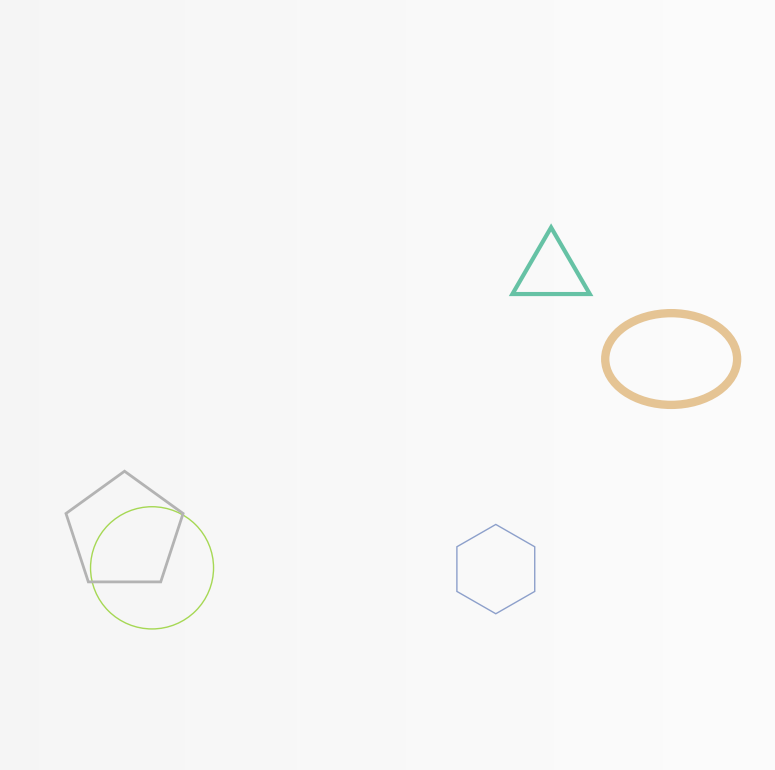[{"shape": "triangle", "thickness": 1.5, "radius": 0.29, "center": [0.711, 0.647]}, {"shape": "hexagon", "thickness": 0.5, "radius": 0.29, "center": [0.64, 0.261]}, {"shape": "circle", "thickness": 0.5, "radius": 0.4, "center": [0.196, 0.263]}, {"shape": "oval", "thickness": 3, "radius": 0.43, "center": [0.866, 0.534]}, {"shape": "pentagon", "thickness": 1, "radius": 0.4, "center": [0.161, 0.309]}]